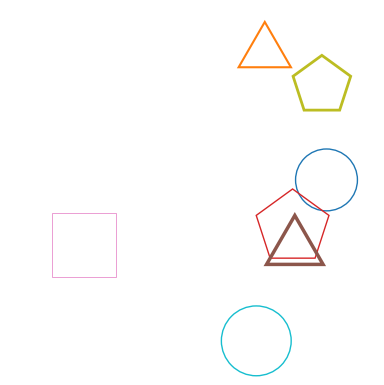[{"shape": "circle", "thickness": 1, "radius": 0.4, "center": [0.848, 0.533]}, {"shape": "triangle", "thickness": 1.5, "radius": 0.39, "center": [0.688, 0.865]}, {"shape": "pentagon", "thickness": 1, "radius": 0.5, "center": [0.76, 0.41]}, {"shape": "triangle", "thickness": 2.5, "radius": 0.42, "center": [0.766, 0.356]}, {"shape": "square", "thickness": 0.5, "radius": 0.42, "center": [0.218, 0.365]}, {"shape": "pentagon", "thickness": 2, "radius": 0.39, "center": [0.836, 0.778]}, {"shape": "circle", "thickness": 1, "radius": 0.45, "center": [0.666, 0.115]}]